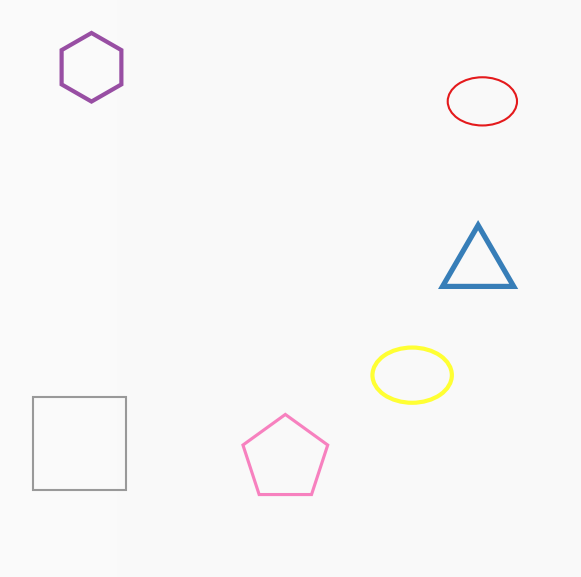[{"shape": "oval", "thickness": 1, "radius": 0.3, "center": [0.83, 0.824]}, {"shape": "triangle", "thickness": 2.5, "radius": 0.35, "center": [0.823, 0.539]}, {"shape": "hexagon", "thickness": 2, "radius": 0.3, "center": [0.157, 0.883]}, {"shape": "oval", "thickness": 2, "radius": 0.34, "center": [0.709, 0.35]}, {"shape": "pentagon", "thickness": 1.5, "radius": 0.38, "center": [0.491, 0.205]}, {"shape": "square", "thickness": 1, "radius": 0.4, "center": [0.137, 0.231]}]